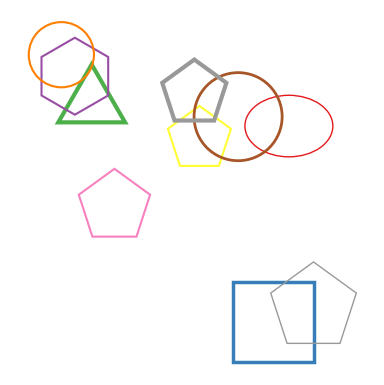[{"shape": "oval", "thickness": 1, "radius": 0.57, "center": [0.75, 0.673]}, {"shape": "square", "thickness": 2.5, "radius": 0.52, "center": [0.71, 0.163]}, {"shape": "triangle", "thickness": 3, "radius": 0.5, "center": [0.238, 0.732]}, {"shape": "hexagon", "thickness": 1.5, "radius": 0.5, "center": [0.194, 0.802]}, {"shape": "circle", "thickness": 1.5, "radius": 0.42, "center": [0.159, 0.858]}, {"shape": "pentagon", "thickness": 1.5, "radius": 0.43, "center": [0.518, 0.639]}, {"shape": "circle", "thickness": 2, "radius": 0.57, "center": [0.618, 0.697]}, {"shape": "pentagon", "thickness": 1.5, "radius": 0.49, "center": [0.297, 0.464]}, {"shape": "pentagon", "thickness": 3, "radius": 0.44, "center": [0.505, 0.758]}, {"shape": "pentagon", "thickness": 1, "radius": 0.58, "center": [0.814, 0.203]}]